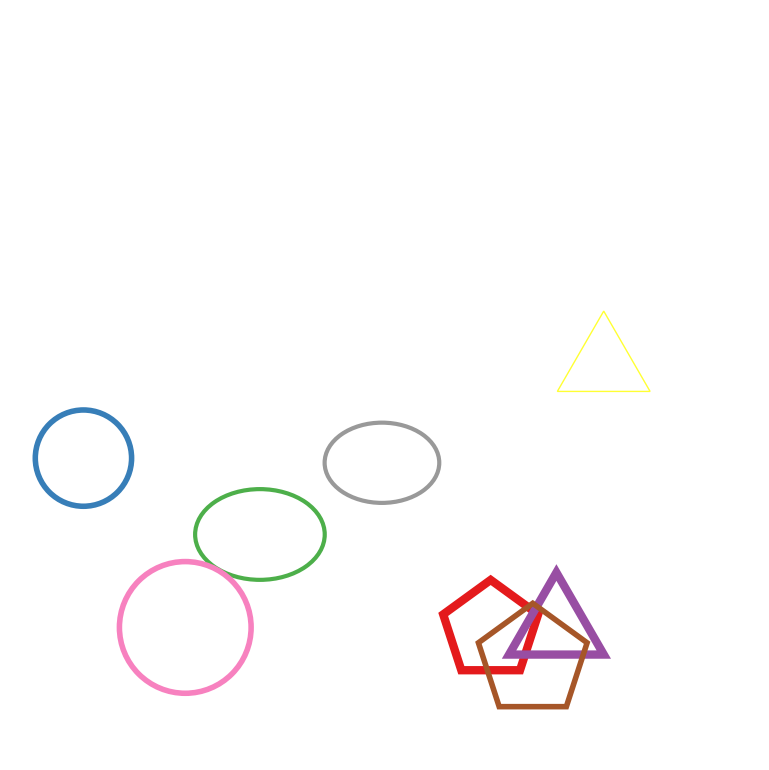[{"shape": "pentagon", "thickness": 3, "radius": 0.32, "center": [0.637, 0.182]}, {"shape": "circle", "thickness": 2, "radius": 0.31, "center": [0.108, 0.405]}, {"shape": "oval", "thickness": 1.5, "radius": 0.42, "center": [0.338, 0.306]}, {"shape": "triangle", "thickness": 3, "radius": 0.36, "center": [0.723, 0.185]}, {"shape": "triangle", "thickness": 0.5, "radius": 0.35, "center": [0.784, 0.526]}, {"shape": "pentagon", "thickness": 2, "radius": 0.37, "center": [0.692, 0.142]}, {"shape": "circle", "thickness": 2, "radius": 0.43, "center": [0.241, 0.185]}, {"shape": "oval", "thickness": 1.5, "radius": 0.37, "center": [0.496, 0.399]}]